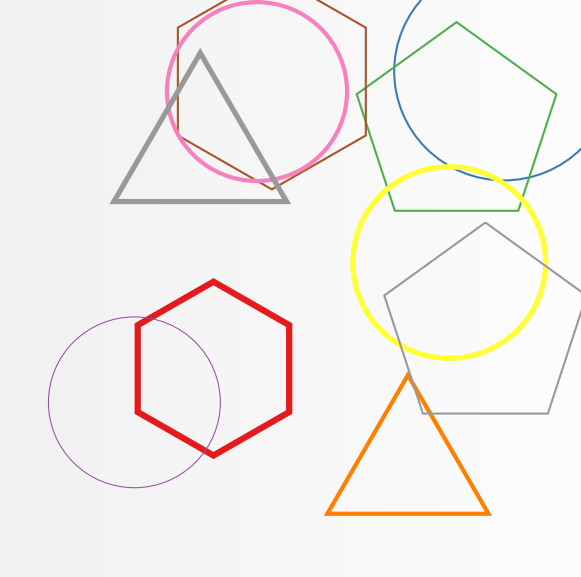[{"shape": "hexagon", "thickness": 3, "radius": 0.75, "center": [0.367, 0.361]}, {"shape": "circle", "thickness": 1, "radius": 0.94, "center": [0.867, 0.875]}, {"shape": "pentagon", "thickness": 1, "radius": 0.9, "center": [0.785, 0.78]}, {"shape": "circle", "thickness": 0.5, "radius": 0.74, "center": [0.231, 0.302]}, {"shape": "triangle", "thickness": 2, "radius": 0.8, "center": [0.702, 0.19]}, {"shape": "circle", "thickness": 2.5, "radius": 0.83, "center": [0.773, 0.545]}, {"shape": "hexagon", "thickness": 1, "radius": 0.93, "center": [0.468, 0.858]}, {"shape": "circle", "thickness": 2, "radius": 0.77, "center": [0.442, 0.841]}, {"shape": "triangle", "thickness": 2.5, "radius": 0.86, "center": [0.345, 0.736]}, {"shape": "pentagon", "thickness": 1, "radius": 0.91, "center": [0.835, 0.431]}]